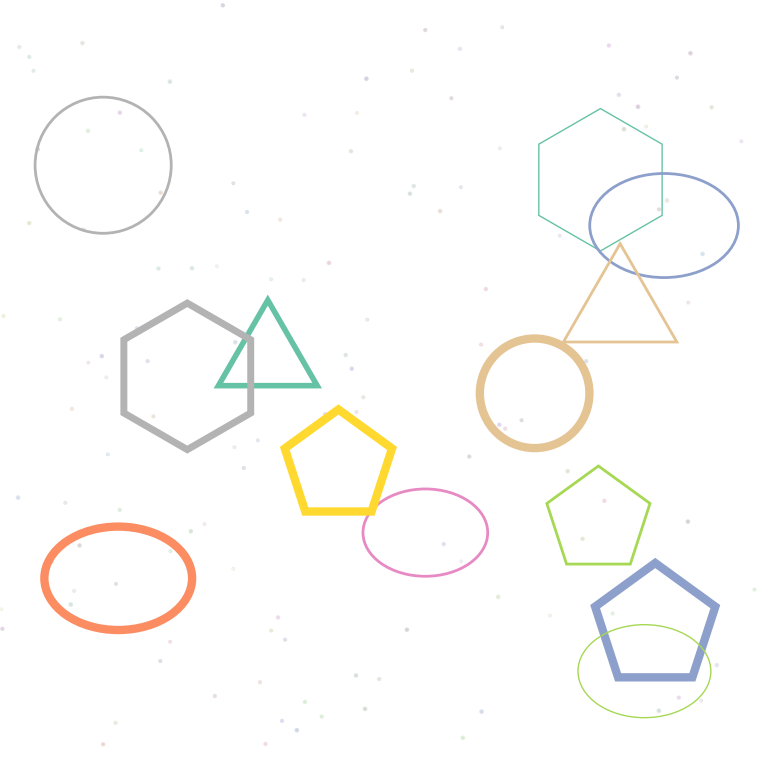[{"shape": "triangle", "thickness": 2, "radius": 0.37, "center": [0.348, 0.536]}, {"shape": "hexagon", "thickness": 0.5, "radius": 0.46, "center": [0.78, 0.767]}, {"shape": "oval", "thickness": 3, "radius": 0.48, "center": [0.154, 0.249]}, {"shape": "oval", "thickness": 1, "radius": 0.48, "center": [0.862, 0.707]}, {"shape": "pentagon", "thickness": 3, "radius": 0.41, "center": [0.851, 0.187]}, {"shape": "oval", "thickness": 1, "radius": 0.4, "center": [0.552, 0.308]}, {"shape": "pentagon", "thickness": 1, "radius": 0.35, "center": [0.777, 0.324]}, {"shape": "oval", "thickness": 0.5, "radius": 0.43, "center": [0.837, 0.128]}, {"shape": "pentagon", "thickness": 3, "radius": 0.37, "center": [0.44, 0.395]}, {"shape": "triangle", "thickness": 1, "radius": 0.43, "center": [0.805, 0.598]}, {"shape": "circle", "thickness": 3, "radius": 0.36, "center": [0.694, 0.489]}, {"shape": "circle", "thickness": 1, "radius": 0.44, "center": [0.134, 0.785]}, {"shape": "hexagon", "thickness": 2.5, "radius": 0.48, "center": [0.243, 0.511]}]